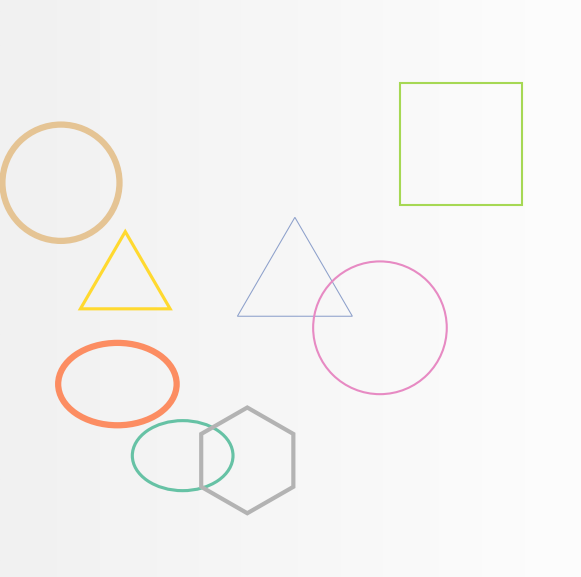[{"shape": "oval", "thickness": 1.5, "radius": 0.43, "center": [0.314, 0.21]}, {"shape": "oval", "thickness": 3, "radius": 0.51, "center": [0.202, 0.334]}, {"shape": "triangle", "thickness": 0.5, "radius": 0.57, "center": [0.507, 0.509]}, {"shape": "circle", "thickness": 1, "radius": 0.57, "center": [0.654, 0.432]}, {"shape": "square", "thickness": 1, "radius": 0.52, "center": [0.793, 0.75]}, {"shape": "triangle", "thickness": 1.5, "radius": 0.45, "center": [0.216, 0.509]}, {"shape": "circle", "thickness": 3, "radius": 0.5, "center": [0.105, 0.683]}, {"shape": "hexagon", "thickness": 2, "radius": 0.46, "center": [0.425, 0.202]}]